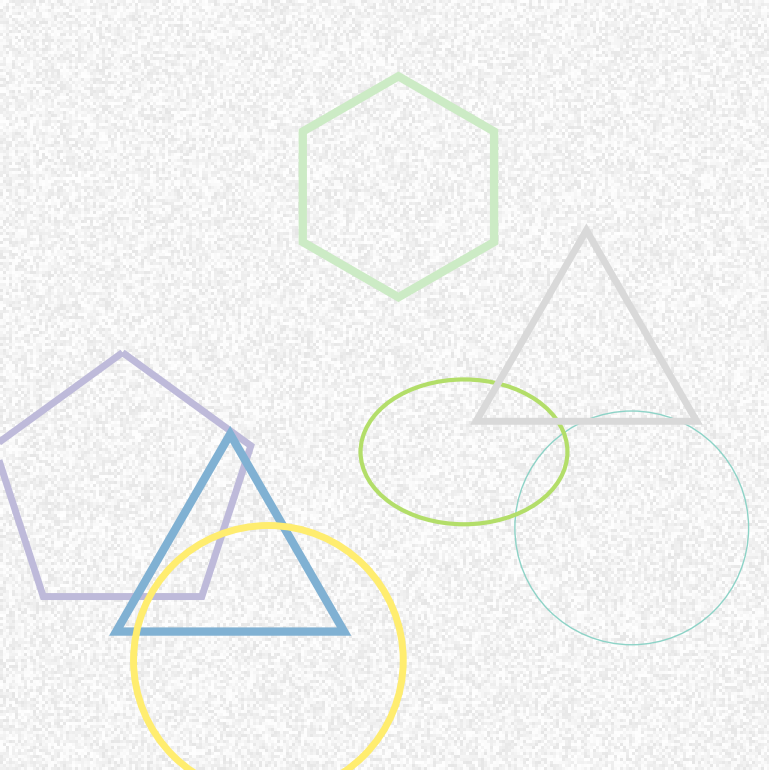[{"shape": "circle", "thickness": 0.5, "radius": 0.76, "center": [0.82, 0.314]}, {"shape": "pentagon", "thickness": 2.5, "radius": 0.88, "center": [0.159, 0.367]}, {"shape": "triangle", "thickness": 3, "radius": 0.85, "center": [0.299, 0.265]}, {"shape": "oval", "thickness": 1.5, "radius": 0.67, "center": [0.603, 0.413]}, {"shape": "triangle", "thickness": 2.5, "radius": 0.83, "center": [0.762, 0.536]}, {"shape": "hexagon", "thickness": 3, "radius": 0.72, "center": [0.517, 0.757]}, {"shape": "circle", "thickness": 2.5, "radius": 0.88, "center": [0.349, 0.142]}]